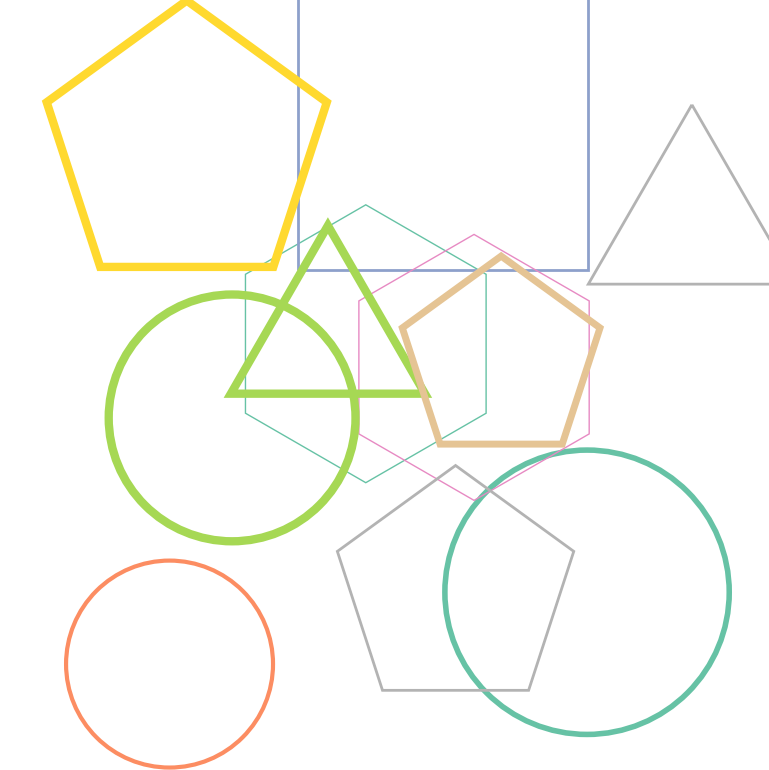[{"shape": "hexagon", "thickness": 0.5, "radius": 0.9, "center": [0.475, 0.554]}, {"shape": "circle", "thickness": 2, "radius": 0.92, "center": [0.762, 0.231]}, {"shape": "circle", "thickness": 1.5, "radius": 0.67, "center": [0.22, 0.138]}, {"shape": "square", "thickness": 1, "radius": 0.94, "center": [0.576, 0.838]}, {"shape": "hexagon", "thickness": 0.5, "radius": 0.86, "center": [0.616, 0.523]}, {"shape": "circle", "thickness": 3, "radius": 0.8, "center": [0.301, 0.457]}, {"shape": "triangle", "thickness": 3, "radius": 0.73, "center": [0.426, 0.561]}, {"shape": "pentagon", "thickness": 3, "radius": 0.96, "center": [0.243, 0.808]}, {"shape": "pentagon", "thickness": 2.5, "radius": 0.67, "center": [0.651, 0.532]}, {"shape": "triangle", "thickness": 1, "radius": 0.78, "center": [0.899, 0.709]}, {"shape": "pentagon", "thickness": 1, "radius": 0.81, "center": [0.592, 0.234]}]